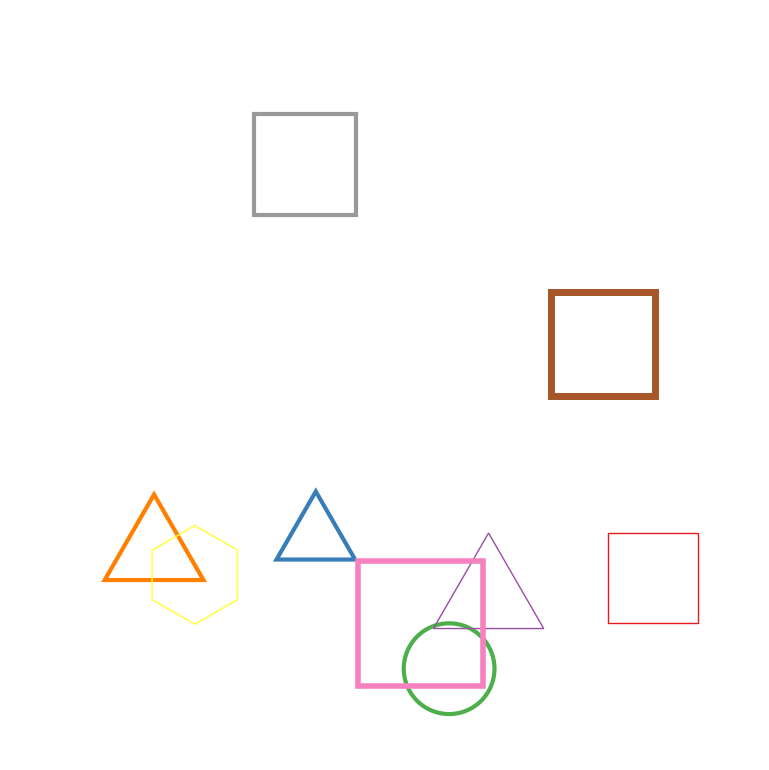[{"shape": "square", "thickness": 0.5, "radius": 0.29, "center": [0.848, 0.249]}, {"shape": "triangle", "thickness": 1.5, "radius": 0.29, "center": [0.41, 0.303]}, {"shape": "circle", "thickness": 1.5, "radius": 0.29, "center": [0.583, 0.132]}, {"shape": "triangle", "thickness": 0.5, "radius": 0.41, "center": [0.634, 0.225]}, {"shape": "triangle", "thickness": 1.5, "radius": 0.37, "center": [0.2, 0.284]}, {"shape": "hexagon", "thickness": 0.5, "radius": 0.32, "center": [0.253, 0.253]}, {"shape": "square", "thickness": 2.5, "radius": 0.34, "center": [0.783, 0.554]}, {"shape": "square", "thickness": 2, "radius": 0.41, "center": [0.547, 0.19]}, {"shape": "square", "thickness": 1.5, "radius": 0.33, "center": [0.396, 0.787]}]